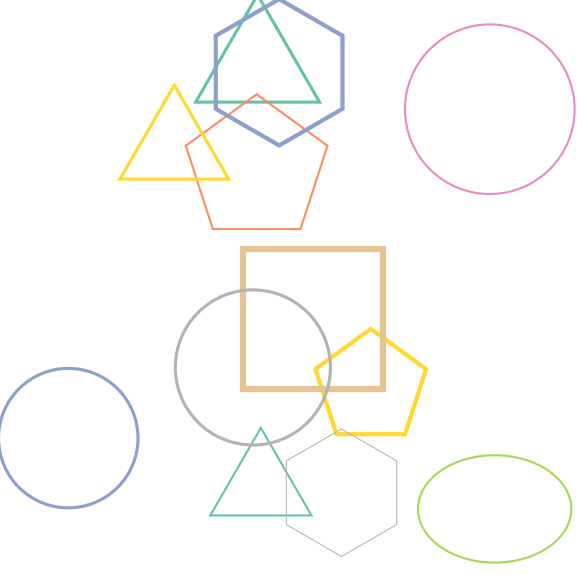[{"shape": "triangle", "thickness": 1, "radius": 0.51, "center": [0.452, 0.157]}, {"shape": "triangle", "thickness": 1.5, "radius": 0.62, "center": [0.446, 0.884]}, {"shape": "pentagon", "thickness": 1, "radius": 0.65, "center": [0.444, 0.707]}, {"shape": "hexagon", "thickness": 2, "radius": 0.63, "center": [0.483, 0.874]}, {"shape": "circle", "thickness": 1.5, "radius": 0.6, "center": [0.118, 0.241]}, {"shape": "circle", "thickness": 1, "radius": 0.73, "center": [0.848, 0.81]}, {"shape": "oval", "thickness": 1, "radius": 0.66, "center": [0.857, 0.118]}, {"shape": "pentagon", "thickness": 2, "radius": 0.5, "center": [0.642, 0.329]}, {"shape": "triangle", "thickness": 1.5, "radius": 0.54, "center": [0.302, 0.743]}, {"shape": "square", "thickness": 3, "radius": 0.6, "center": [0.542, 0.447]}, {"shape": "circle", "thickness": 1.5, "radius": 0.67, "center": [0.438, 0.363]}, {"shape": "hexagon", "thickness": 0.5, "radius": 0.55, "center": [0.591, 0.146]}]